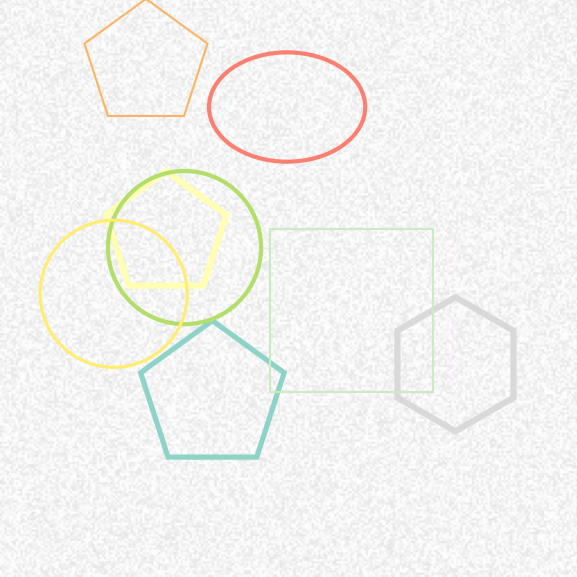[{"shape": "pentagon", "thickness": 2.5, "radius": 0.65, "center": [0.368, 0.313]}, {"shape": "pentagon", "thickness": 3, "radius": 0.55, "center": [0.288, 0.593]}, {"shape": "oval", "thickness": 2, "radius": 0.68, "center": [0.497, 0.814]}, {"shape": "pentagon", "thickness": 1, "radius": 0.56, "center": [0.253, 0.889]}, {"shape": "circle", "thickness": 2, "radius": 0.66, "center": [0.32, 0.57]}, {"shape": "hexagon", "thickness": 3, "radius": 0.58, "center": [0.789, 0.368]}, {"shape": "square", "thickness": 1, "radius": 0.71, "center": [0.608, 0.462]}, {"shape": "circle", "thickness": 1.5, "radius": 0.64, "center": [0.197, 0.49]}]